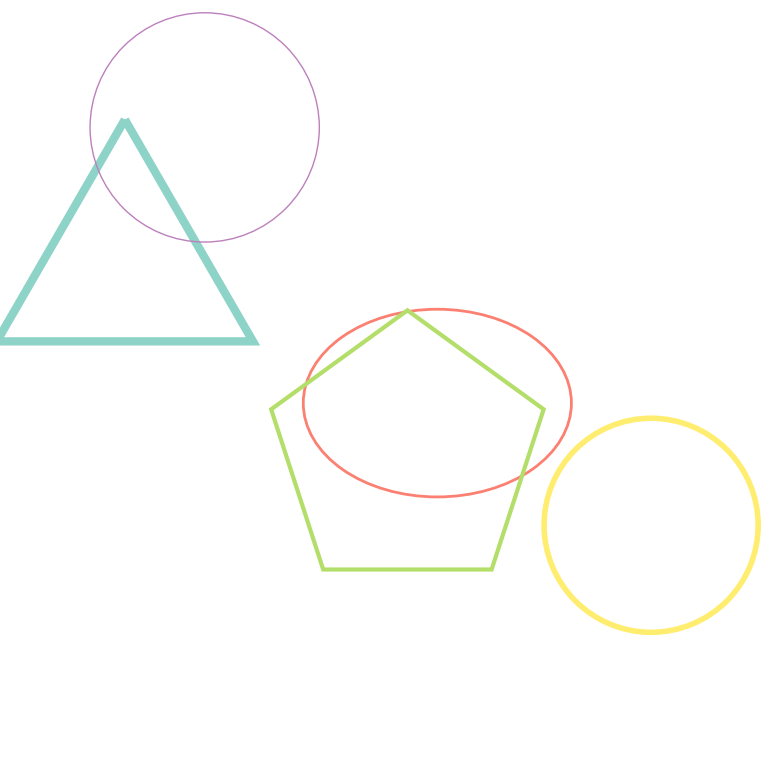[{"shape": "triangle", "thickness": 3, "radius": 0.96, "center": [0.162, 0.653]}, {"shape": "oval", "thickness": 1, "radius": 0.87, "center": [0.568, 0.477]}, {"shape": "pentagon", "thickness": 1.5, "radius": 0.93, "center": [0.529, 0.411]}, {"shape": "circle", "thickness": 0.5, "radius": 0.74, "center": [0.266, 0.835]}, {"shape": "circle", "thickness": 2, "radius": 0.7, "center": [0.846, 0.318]}]